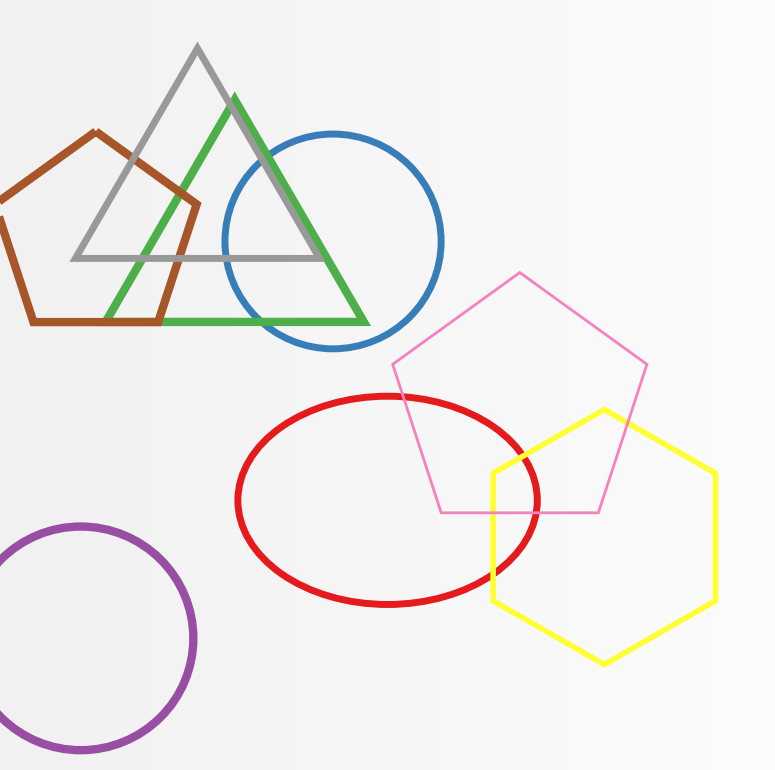[{"shape": "oval", "thickness": 2.5, "radius": 0.97, "center": [0.5, 0.35]}, {"shape": "circle", "thickness": 2.5, "radius": 0.7, "center": [0.43, 0.686]}, {"shape": "triangle", "thickness": 3, "radius": 0.96, "center": [0.303, 0.678]}, {"shape": "circle", "thickness": 3, "radius": 0.73, "center": [0.104, 0.171]}, {"shape": "hexagon", "thickness": 2, "radius": 0.83, "center": [0.78, 0.303]}, {"shape": "pentagon", "thickness": 3, "radius": 0.68, "center": [0.124, 0.692]}, {"shape": "pentagon", "thickness": 1, "radius": 0.86, "center": [0.671, 0.474]}, {"shape": "triangle", "thickness": 2.5, "radius": 0.91, "center": [0.255, 0.755]}]